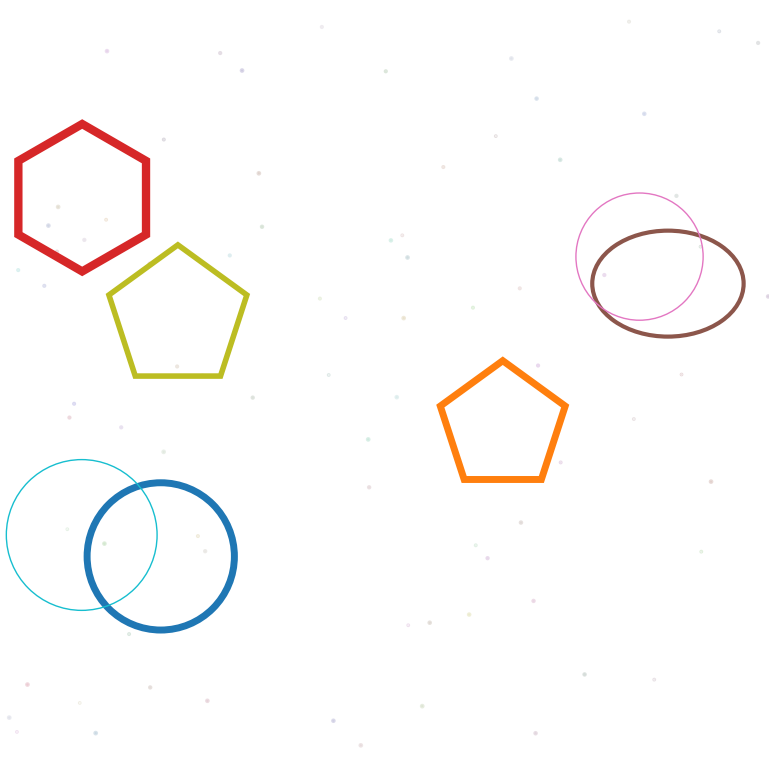[{"shape": "circle", "thickness": 2.5, "radius": 0.48, "center": [0.209, 0.277]}, {"shape": "pentagon", "thickness": 2.5, "radius": 0.43, "center": [0.653, 0.446]}, {"shape": "hexagon", "thickness": 3, "radius": 0.48, "center": [0.107, 0.743]}, {"shape": "oval", "thickness": 1.5, "radius": 0.49, "center": [0.867, 0.632]}, {"shape": "circle", "thickness": 0.5, "radius": 0.41, "center": [0.831, 0.667]}, {"shape": "pentagon", "thickness": 2, "radius": 0.47, "center": [0.231, 0.588]}, {"shape": "circle", "thickness": 0.5, "radius": 0.49, "center": [0.106, 0.305]}]